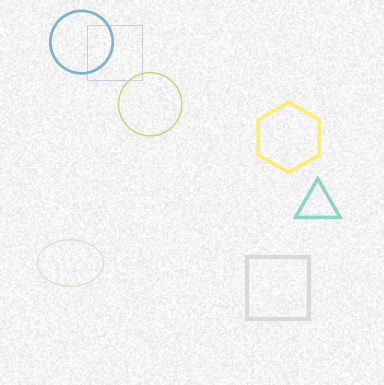[{"shape": "triangle", "thickness": 2.5, "radius": 0.34, "center": [0.825, 0.469]}, {"shape": "square", "thickness": 0.5, "radius": 0.36, "center": [0.297, 0.865]}, {"shape": "circle", "thickness": 2, "radius": 0.41, "center": [0.212, 0.891]}, {"shape": "circle", "thickness": 1, "radius": 0.41, "center": [0.39, 0.729]}, {"shape": "square", "thickness": 3, "radius": 0.4, "center": [0.721, 0.252]}, {"shape": "oval", "thickness": 1, "radius": 0.43, "center": [0.183, 0.317]}, {"shape": "hexagon", "thickness": 2.5, "radius": 0.46, "center": [0.75, 0.643]}]